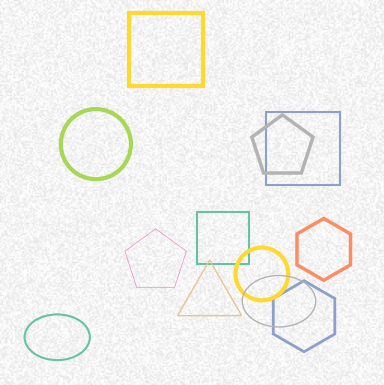[{"shape": "oval", "thickness": 1.5, "radius": 0.42, "center": [0.149, 0.124]}, {"shape": "square", "thickness": 1.5, "radius": 0.33, "center": [0.579, 0.382]}, {"shape": "hexagon", "thickness": 2.5, "radius": 0.4, "center": [0.841, 0.352]}, {"shape": "square", "thickness": 1.5, "radius": 0.48, "center": [0.787, 0.614]}, {"shape": "hexagon", "thickness": 2, "radius": 0.46, "center": [0.79, 0.179]}, {"shape": "pentagon", "thickness": 0.5, "radius": 0.42, "center": [0.404, 0.322]}, {"shape": "circle", "thickness": 3, "radius": 0.46, "center": [0.249, 0.626]}, {"shape": "square", "thickness": 3, "radius": 0.48, "center": [0.432, 0.872]}, {"shape": "circle", "thickness": 3, "radius": 0.34, "center": [0.68, 0.288]}, {"shape": "triangle", "thickness": 1, "radius": 0.48, "center": [0.544, 0.228]}, {"shape": "pentagon", "thickness": 2.5, "radius": 0.42, "center": [0.734, 0.618]}, {"shape": "oval", "thickness": 1, "radius": 0.48, "center": [0.725, 0.218]}]